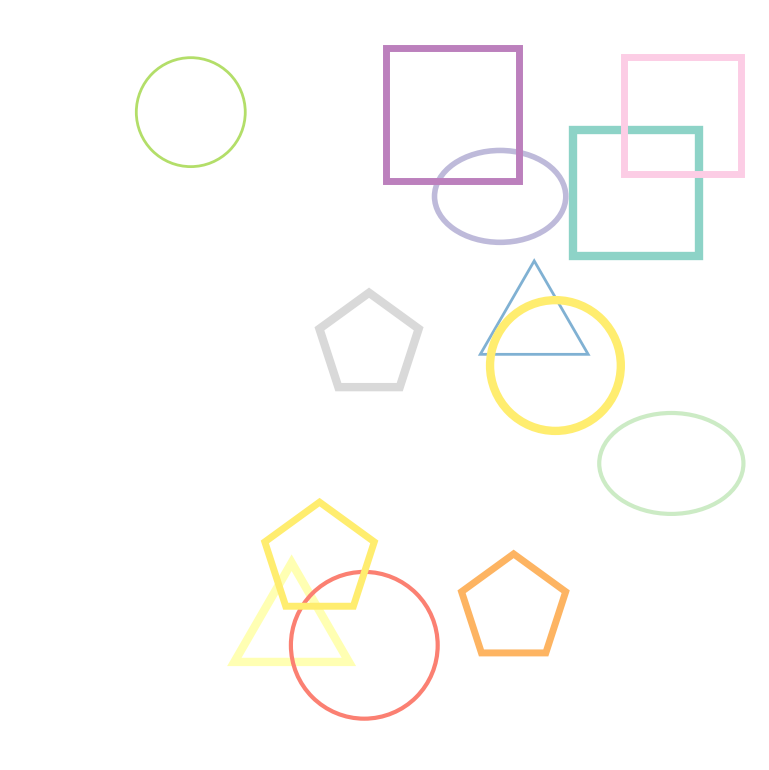[{"shape": "square", "thickness": 3, "radius": 0.41, "center": [0.826, 0.749]}, {"shape": "triangle", "thickness": 3, "radius": 0.43, "center": [0.379, 0.183]}, {"shape": "oval", "thickness": 2, "radius": 0.43, "center": [0.65, 0.745]}, {"shape": "circle", "thickness": 1.5, "radius": 0.48, "center": [0.473, 0.162]}, {"shape": "triangle", "thickness": 1, "radius": 0.4, "center": [0.694, 0.58]}, {"shape": "pentagon", "thickness": 2.5, "radius": 0.36, "center": [0.667, 0.21]}, {"shape": "circle", "thickness": 1, "radius": 0.35, "center": [0.248, 0.854]}, {"shape": "square", "thickness": 2.5, "radius": 0.38, "center": [0.887, 0.85]}, {"shape": "pentagon", "thickness": 3, "radius": 0.34, "center": [0.479, 0.552]}, {"shape": "square", "thickness": 2.5, "radius": 0.43, "center": [0.587, 0.851]}, {"shape": "oval", "thickness": 1.5, "radius": 0.47, "center": [0.872, 0.398]}, {"shape": "circle", "thickness": 3, "radius": 0.42, "center": [0.721, 0.525]}, {"shape": "pentagon", "thickness": 2.5, "radius": 0.37, "center": [0.415, 0.273]}]